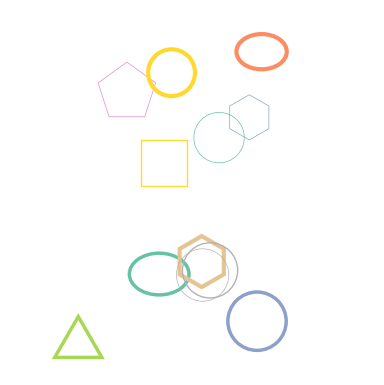[{"shape": "oval", "thickness": 2.5, "radius": 0.39, "center": [0.413, 0.288]}, {"shape": "circle", "thickness": 0.5, "radius": 0.33, "center": [0.569, 0.643]}, {"shape": "oval", "thickness": 3, "radius": 0.33, "center": [0.679, 0.866]}, {"shape": "hexagon", "thickness": 0.5, "radius": 0.29, "center": [0.647, 0.695]}, {"shape": "circle", "thickness": 2.5, "radius": 0.38, "center": [0.668, 0.166]}, {"shape": "pentagon", "thickness": 0.5, "radius": 0.39, "center": [0.33, 0.76]}, {"shape": "triangle", "thickness": 2.5, "radius": 0.35, "center": [0.203, 0.107]}, {"shape": "square", "thickness": 1, "radius": 0.3, "center": [0.426, 0.577]}, {"shape": "circle", "thickness": 3, "radius": 0.3, "center": [0.446, 0.811]}, {"shape": "hexagon", "thickness": 3, "radius": 0.33, "center": [0.524, 0.321]}, {"shape": "circle", "thickness": 1, "radius": 0.36, "center": [0.546, 0.298]}, {"shape": "circle", "thickness": 0.5, "radius": 0.34, "center": [0.526, 0.286]}]